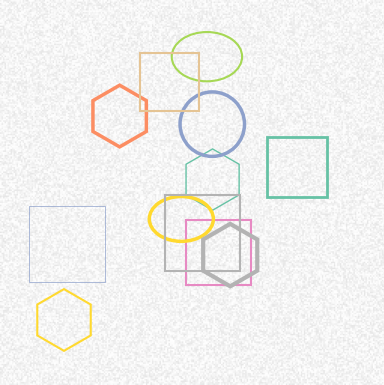[{"shape": "square", "thickness": 2, "radius": 0.39, "center": [0.771, 0.565]}, {"shape": "hexagon", "thickness": 1, "radius": 0.4, "center": [0.552, 0.534]}, {"shape": "hexagon", "thickness": 2.5, "radius": 0.4, "center": [0.311, 0.699]}, {"shape": "square", "thickness": 0.5, "radius": 0.49, "center": [0.174, 0.367]}, {"shape": "circle", "thickness": 2.5, "radius": 0.42, "center": [0.551, 0.678]}, {"shape": "square", "thickness": 1.5, "radius": 0.42, "center": [0.567, 0.343]}, {"shape": "oval", "thickness": 1.5, "radius": 0.46, "center": [0.537, 0.853]}, {"shape": "oval", "thickness": 2.5, "radius": 0.42, "center": [0.471, 0.431]}, {"shape": "hexagon", "thickness": 1.5, "radius": 0.4, "center": [0.166, 0.169]}, {"shape": "square", "thickness": 1.5, "radius": 0.38, "center": [0.441, 0.787]}, {"shape": "hexagon", "thickness": 3, "radius": 0.41, "center": [0.598, 0.337]}, {"shape": "square", "thickness": 1.5, "radius": 0.49, "center": [0.525, 0.395]}]